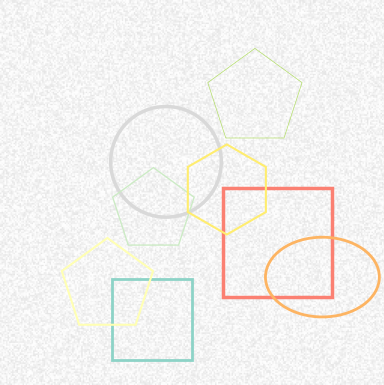[{"shape": "square", "thickness": 2, "radius": 0.52, "center": [0.395, 0.17]}, {"shape": "pentagon", "thickness": 1.5, "radius": 0.62, "center": [0.279, 0.257]}, {"shape": "square", "thickness": 2.5, "radius": 0.71, "center": [0.721, 0.37]}, {"shape": "oval", "thickness": 2, "radius": 0.74, "center": [0.837, 0.28]}, {"shape": "pentagon", "thickness": 0.5, "radius": 0.64, "center": [0.662, 0.746]}, {"shape": "circle", "thickness": 2.5, "radius": 0.72, "center": [0.431, 0.58]}, {"shape": "pentagon", "thickness": 1, "radius": 0.56, "center": [0.398, 0.453]}, {"shape": "hexagon", "thickness": 1.5, "radius": 0.59, "center": [0.589, 0.508]}]